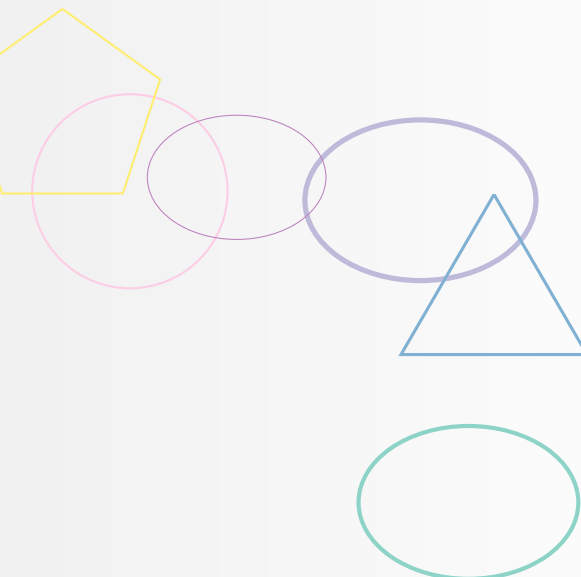[{"shape": "oval", "thickness": 2, "radius": 0.95, "center": [0.806, 0.129]}, {"shape": "oval", "thickness": 2.5, "radius": 0.99, "center": [0.723, 0.652]}, {"shape": "triangle", "thickness": 1.5, "radius": 0.92, "center": [0.85, 0.478]}, {"shape": "circle", "thickness": 1, "radius": 0.84, "center": [0.224, 0.668]}, {"shape": "oval", "thickness": 0.5, "radius": 0.77, "center": [0.407, 0.692]}, {"shape": "pentagon", "thickness": 1, "radius": 0.88, "center": [0.107, 0.807]}]